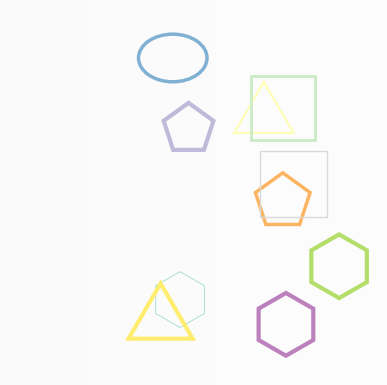[{"shape": "hexagon", "thickness": 0.5, "radius": 0.36, "center": [0.465, 0.222]}, {"shape": "triangle", "thickness": 1.5, "radius": 0.44, "center": [0.681, 0.699]}, {"shape": "pentagon", "thickness": 3, "radius": 0.34, "center": [0.487, 0.665]}, {"shape": "oval", "thickness": 2.5, "radius": 0.44, "center": [0.446, 0.849]}, {"shape": "pentagon", "thickness": 2.5, "radius": 0.37, "center": [0.73, 0.477]}, {"shape": "hexagon", "thickness": 3, "radius": 0.41, "center": [0.875, 0.308]}, {"shape": "square", "thickness": 1, "radius": 0.43, "center": [0.757, 0.522]}, {"shape": "hexagon", "thickness": 3, "radius": 0.41, "center": [0.738, 0.158]}, {"shape": "square", "thickness": 2, "radius": 0.42, "center": [0.73, 0.719]}, {"shape": "triangle", "thickness": 3, "radius": 0.48, "center": [0.414, 0.168]}]